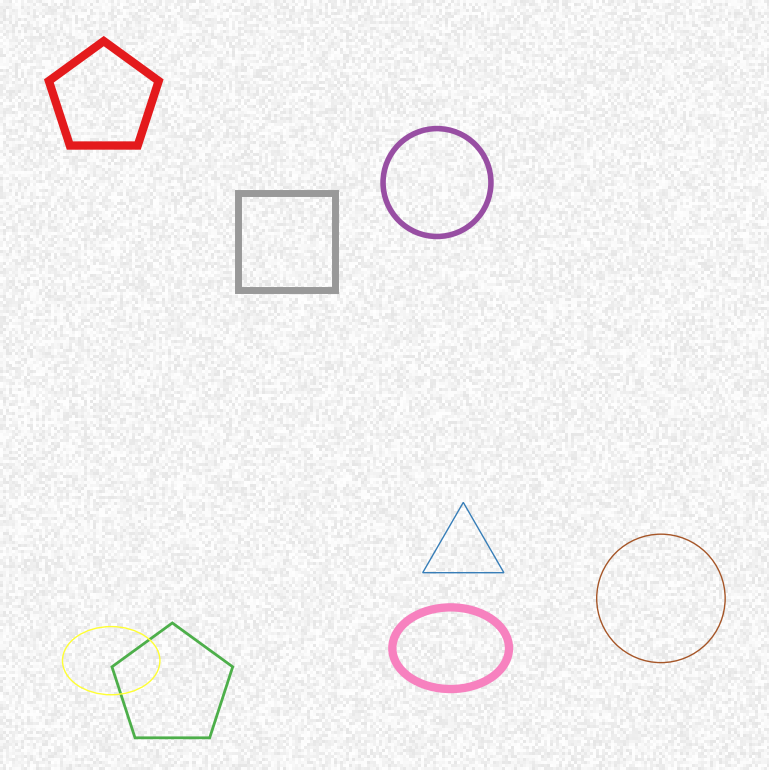[{"shape": "pentagon", "thickness": 3, "radius": 0.37, "center": [0.135, 0.872]}, {"shape": "triangle", "thickness": 0.5, "radius": 0.3, "center": [0.602, 0.287]}, {"shape": "pentagon", "thickness": 1, "radius": 0.41, "center": [0.224, 0.109]}, {"shape": "circle", "thickness": 2, "radius": 0.35, "center": [0.568, 0.763]}, {"shape": "oval", "thickness": 0.5, "radius": 0.32, "center": [0.144, 0.142]}, {"shape": "circle", "thickness": 0.5, "radius": 0.42, "center": [0.858, 0.223]}, {"shape": "oval", "thickness": 3, "radius": 0.38, "center": [0.585, 0.158]}, {"shape": "square", "thickness": 2.5, "radius": 0.32, "center": [0.372, 0.686]}]